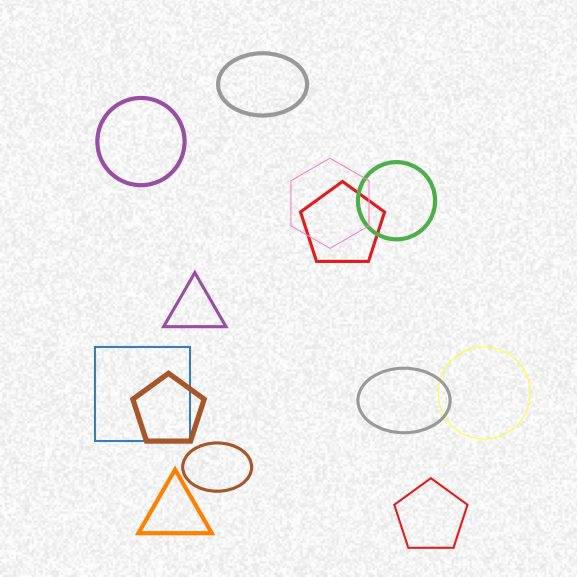[{"shape": "pentagon", "thickness": 1, "radius": 0.33, "center": [0.746, 0.104]}, {"shape": "pentagon", "thickness": 1.5, "radius": 0.38, "center": [0.593, 0.608]}, {"shape": "square", "thickness": 1, "radius": 0.41, "center": [0.247, 0.317]}, {"shape": "circle", "thickness": 2, "radius": 0.33, "center": [0.687, 0.652]}, {"shape": "circle", "thickness": 2, "radius": 0.38, "center": [0.244, 0.754]}, {"shape": "triangle", "thickness": 1.5, "radius": 0.31, "center": [0.337, 0.465]}, {"shape": "triangle", "thickness": 2, "radius": 0.37, "center": [0.303, 0.113]}, {"shape": "circle", "thickness": 0.5, "radius": 0.4, "center": [0.838, 0.319]}, {"shape": "pentagon", "thickness": 2.5, "radius": 0.32, "center": [0.292, 0.288]}, {"shape": "oval", "thickness": 1.5, "radius": 0.3, "center": [0.376, 0.19]}, {"shape": "hexagon", "thickness": 0.5, "radius": 0.39, "center": [0.571, 0.647]}, {"shape": "oval", "thickness": 2, "radius": 0.39, "center": [0.455, 0.853]}, {"shape": "oval", "thickness": 1.5, "radius": 0.4, "center": [0.7, 0.306]}]